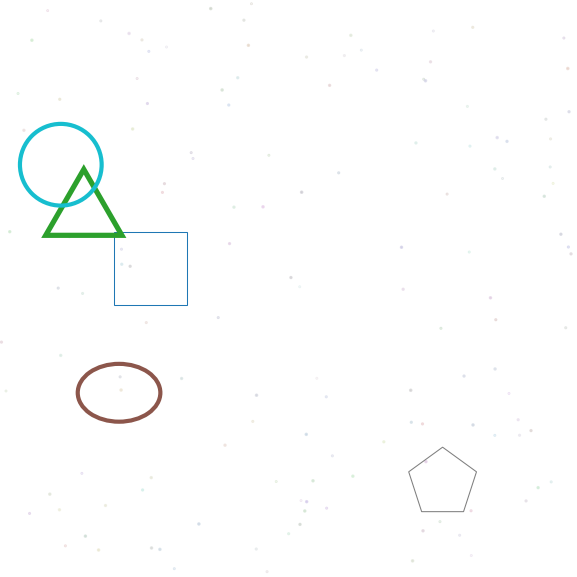[{"shape": "square", "thickness": 0.5, "radius": 0.32, "center": [0.26, 0.534]}, {"shape": "triangle", "thickness": 2.5, "radius": 0.38, "center": [0.145, 0.63]}, {"shape": "oval", "thickness": 2, "radius": 0.36, "center": [0.206, 0.319]}, {"shape": "pentagon", "thickness": 0.5, "radius": 0.31, "center": [0.766, 0.163]}, {"shape": "circle", "thickness": 2, "radius": 0.35, "center": [0.105, 0.714]}]